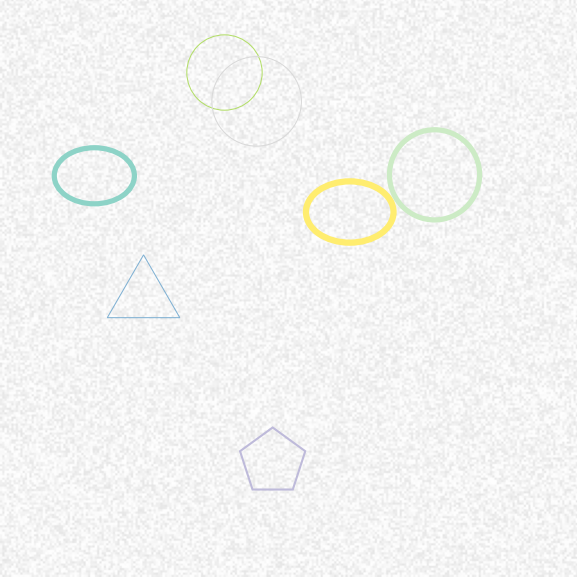[{"shape": "oval", "thickness": 2.5, "radius": 0.35, "center": [0.163, 0.695]}, {"shape": "pentagon", "thickness": 1, "radius": 0.3, "center": [0.472, 0.199]}, {"shape": "triangle", "thickness": 0.5, "radius": 0.36, "center": [0.249, 0.485]}, {"shape": "circle", "thickness": 0.5, "radius": 0.33, "center": [0.389, 0.874]}, {"shape": "circle", "thickness": 0.5, "radius": 0.39, "center": [0.444, 0.824]}, {"shape": "circle", "thickness": 2.5, "radius": 0.39, "center": [0.752, 0.696]}, {"shape": "oval", "thickness": 3, "radius": 0.38, "center": [0.606, 0.632]}]